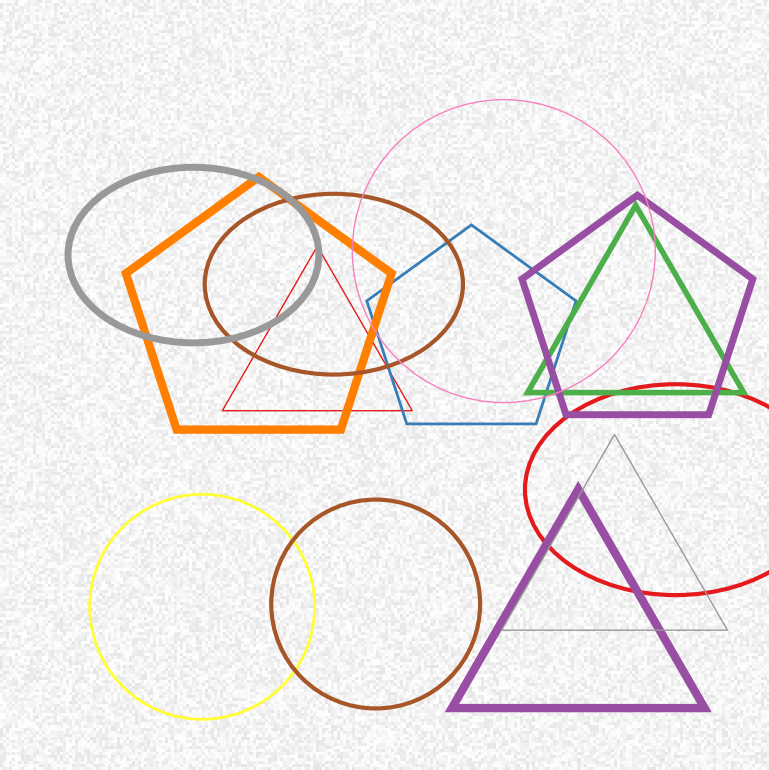[{"shape": "oval", "thickness": 1.5, "radius": 0.98, "center": [0.877, 0.364]}, {"shape": "triangle", "thickness": 0.5, "radius": 0.71, "center": [0.412, 0.538]}, {"shape": "pentagon", "thickness": 1, "radius": 0.71, "center": [0.612, 0.565]}, {"shape": "triangle", "thickness": 2, "radius": 0.81, "center": [0.826, 0.571]}, {"shape": "triangle", "thickness": 3, "radius": 0.95, "center": [0.751, 0.175]}, {"shape": "pentagon", "thickness": 2.5, "radius": 0.79, "center": [0.828, 0.589]}, {"shape": "pentagon", "thickness": 3, "radius": 0.91, "center": [0.336, 0.589]}, {"shape": "circle", "thickness": 1, "radius": 0.73, "center": [0.263, 0.212]}, {"shape": "oval", "thickness": 1.5, "radius": 0.84, "center": [0.434, 0.631]}, {"shape": "circle", "thickness": 1.5, "radius": 0.68, "center": [0.488, 0.216]}, {"shape": "circle", "thickness": 0.5, "radius": 0.98, "center": [0.654, 0.674]}, {"shape": "triangle", "thickness": 0.5, "radius": 0.85, "center": [0.798, 0.266]}, {"shape": "oval", "thickness": 2.5, "radius": 0.81, "center": [0.251, 0.669]}]